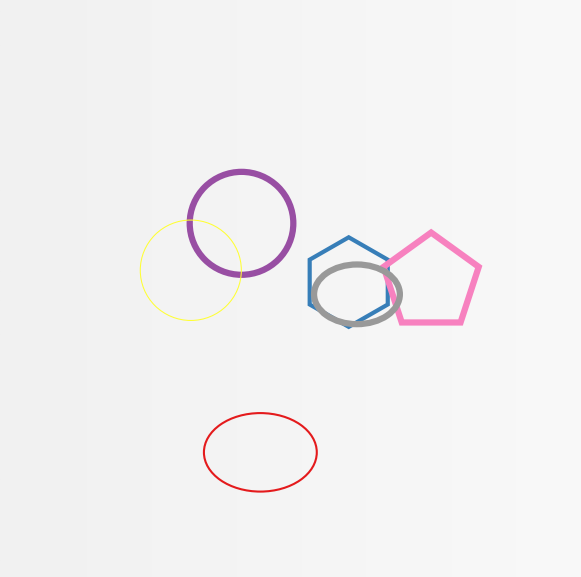[{"shape": "oval", "thickness": 1, "radius": 0.49, "center": [0.448, 0.216]}, {"shape": "hexagon", "thickness": 2, "radius": 0.39, "center": [0.6, 0.511]}, {"shape": "circle", "thickness": 3, "radius": 0.45, "center": [0.416, 0.612]}, {"shape": "circle", "thickness": 0.5, "radius": 0.43, "center": [0.328, 0.531]}, {"shape": "pentagon", "thickness": 3, "radius": 0.43, "center": [0.742, 0.51]}, {"shape": "oval", "thickness": 3, "radius": 0.37, "center": [0.614, 0.489]}]